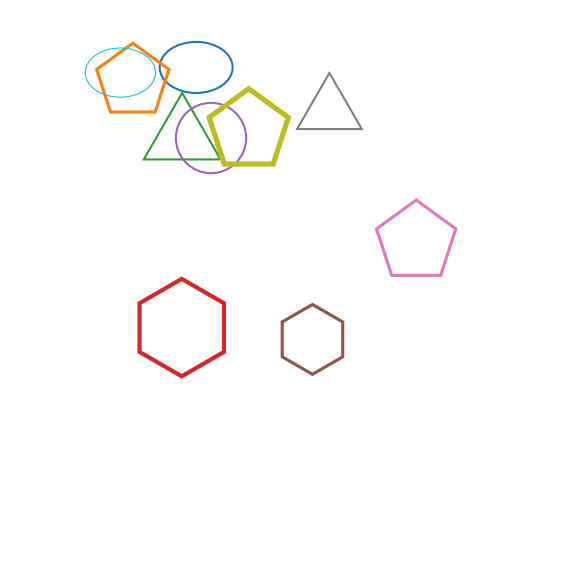[{"shape": "oval", "thickness": 1, "radius": 0.32, "center": [0.34, 0.882]}, {"shape": "pentagon", "thickness": 1.5, "radius": 0.33, "center": [0.23, 0.859]}, {"shape": "triangle", "thickness": 1, "radius": 0.38, "center": [0.315, 0.761]}, {"shape": "hexagon", "thickness": 2, "radius": 0.42, "center": [0.315, 0.432]}, {"shape": "circle", "thickness": 1, "radius": 0.3, "center": [0.365, 0.76]}, {"shape": "hexagon", "thickness": 1.5, "radius": 0.3, "center": [0.541, 0.411]}, {"shape": "pentagon", "thickness": 1.5, "radius": 0.36, "center": [0.721, 0.581]}, {"shape": "triangle", "thickness": 1, "radius": 0.32, "center": [0.57, 0.808]}, {"shape": "pentagon", "thickness": 2.5, "radius": 0.36, "center": [0.431, 0.773]}, {"shape": "oval", "thickness": 0.5, "radius": 0.3, "center": [0.208, 0.873]}]